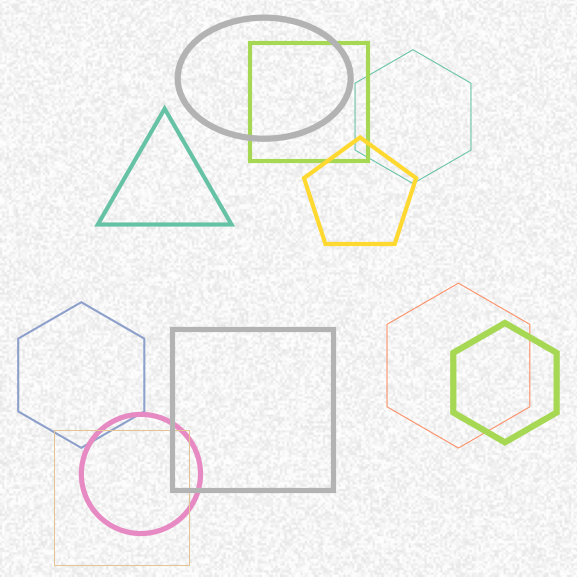[{"shape": "triangle", "thickness": 2, "radius": 0.67, "center": [0.285, 0.677]}, {"shape": "hexagon", "thickness": 0.5, "radius": 0.58, "center": [0.715, 0.797]}, {"shape": "hexagon", "thickness": 0.5, "radius": 0.71, "center": [0.794, 0.366]}, {"shape": "hexagon", "thickness": 1, "radius": 0.63, "center": [0.141, 0.35]}, {"shape": "circle", "thickness": 2.5, "radius": 0.52, "center": [0.244, 0.178]}, {"shape": "hexagon", "thickness": 3, "radius": 0.52, "center": [0.874, 0.337]}, {"shape": "square", "thickness": 2, "radius": 0.51, "center": [0.535, 0.822]}, {"shape": "pentagon", "thickness": 2, "radius": 0.51, "center": [0.623, 0.659]}, {"shape": "square", "thickness": 0.5, "radius": 0.59, "center": [0.211, 0.138]}, {"shape": "square", "thickness": 2.5, "radius": 0.7, "center": [0.437, 0.29]}, {"shape": "oval", "thickness": 3, "radius": 0.75, "center": [0.457, 0.864]}]